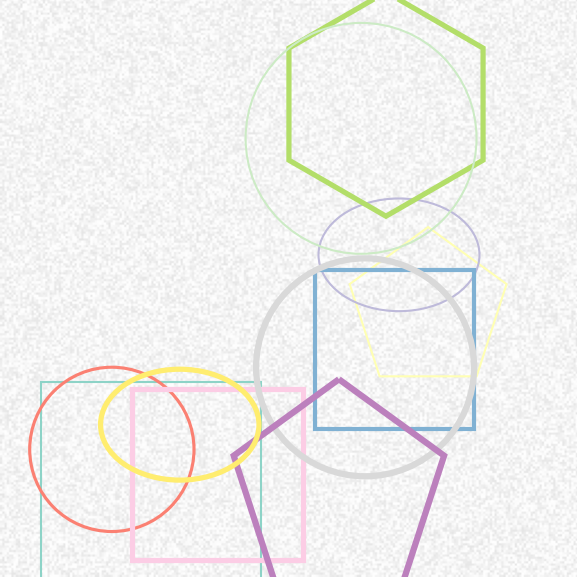[{"shape": "square", "thickness": 1, "radius": 0.95, "center": [0.261, 0.148]}, {"shape": "pentagon", "thickness": 1, "radius": 0.71, "center": [0.741, 0.463]}, {"shape": "oval", "thickness": 1, "radius": 0.7, "center": [0.691, 0.558]}, {"shape": "circle", "thickness": 1.5, "radius": 0.71, "center": [0.194, 0.221]}, {"shape": "square", "thickness": 2, "radius": 0.69, "center": [0.683, 0.393]}, {"shape": "hexagon", "thickness": 2.5, "radius": 0.97, "center": [0.668, 0.819]}, {"shape": "square", "thickness": 2.5, "radius": 0.74, "center": [0.377, 0.177]}, {"shape": "circle", "thickness": 3, "radius": 0.94, "center": [0.632, 0.363]}, {"shape": "pentagon", "thickness": 3, "radius": 0.96, "center": [0.587, 0.151]}, {"shape": "circle", "thickness": 1, "radius": 1.0, "center": [0.625, 0.76]}, {"shape": "oval", "thickness": 2.5, "radius": 0.69, "center": [0.311, 0.264]}]